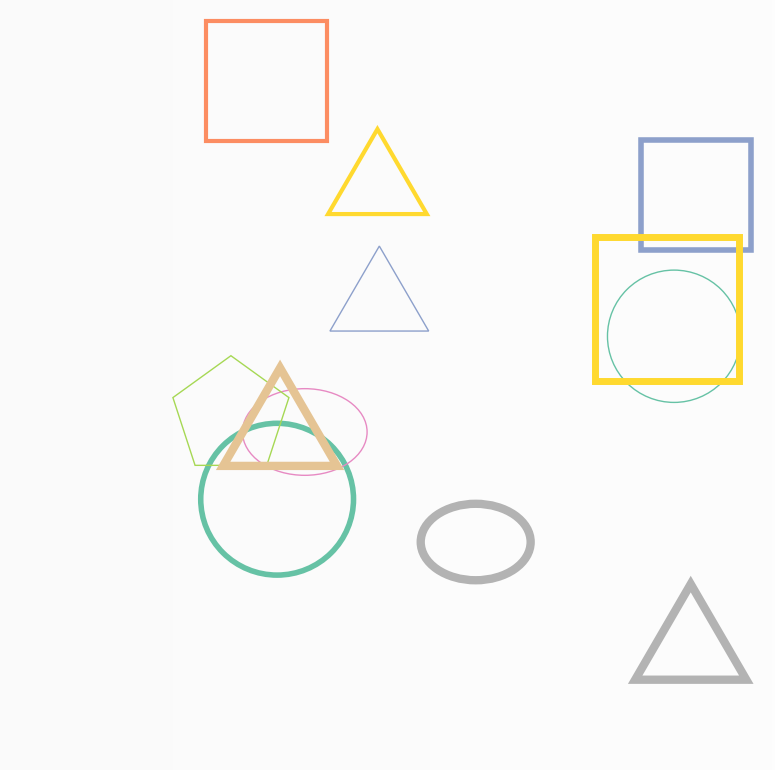[{"shape": "circle", "thickness": 2, "radius": 0.49, "center": [0.358, 0.352]}, {"shape": "circle", "thickness": 0.5, "radius": 0.43, "center": [0.87, 0.563]}, {"shape": "square", "thickness": 1.5, "radius": 0.39, "center": [0.344, 0.895]}, {"shape": "square", "thickness": 2, "radius": 0.36, "center": [0.898, 0.747]}, {"shape": "triangle", "thickness": 0.5, "radius": 0.37, "center": [0.489, 0.607]}, {"shape": "oval", "thickness": 0.5, "radius": 0.4, "center": [0.393, 0.439]}, {"shape": "pentagon", "thickness": 0.5, "radius": 0.39, "center": [0.298, 0.459]}, {"shape": "triangle", "thickness": 1.5, "radius": 0.37, "center": [0.487, 0.759]}, {"shape": "square", "thickness": 2.5, "radius": 0.47, "center": [0.861, 0.599]}, {"shape": "triangle", "thickness": 3, "radius": 0.42, "center": [0.361, 0.437]}, {"shape": "triangle", "thickness": 3, "radius": 0.41, "center": [0.891, 0.159]}, {"shape": "oval", "thickness": 3, "radius": 0.35, "center": [0.614, 0.296]}]